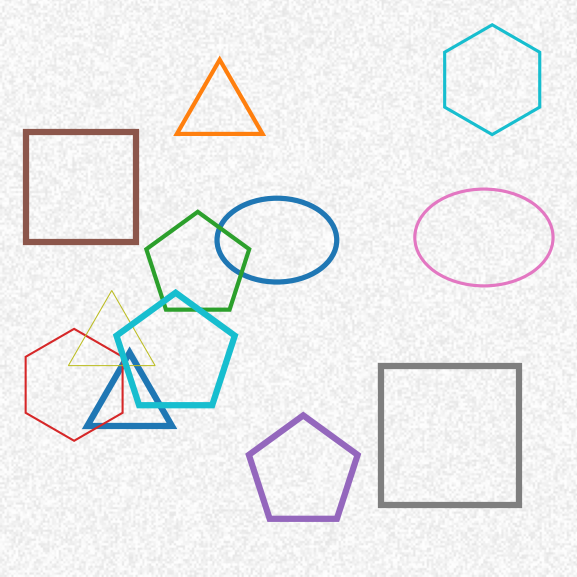[{"shape": "triangle", "thickness": 3, "radius": 0.42, "center": [0.224, 0.304]}, {"shape": "oval", "thickness": 2.5, "radius": 0.52, "center": [0.479, 0.583]}, {"shape": "triangle", "thickness": 2, "radius": 0.43, "center": [0.38, 0.81]}, {"shape": "pentagon", "thickness": 2, "radius": 0.47, "center": [0.342, 0.539]}, {"shape": "hexagon", "thickness": 1, "radius": 0.48, "center": [0.128, 0.333]}, {"shape": "pentagon", "thickness": 3, "radius": 0.49, "center": [0.525, 0.181]}, {"shape": "square", "thickness": 3, "radius": 0.48, "center": [0.14, 0.675]}, {"shape": "oval", "thickness": 1.5, "radius": 0.6, "center": [0.838, 0.588]}, {"shape": "square", "thickness": 3, "radius": 0.6, "center": [0.779, 0.245]}, {"shape": "triangle", "thickness": 0.5, "radius": 0.43, "center": [0.194, 0.409]}, {"shape": "pentagon", "thickness": 3, "radius": 0.54, "center": [0.304, 0.385]}, {"shape": "hexagon", "thickness": 1.5, "radius": 0.48, "center": [0.852, 0.861]}]